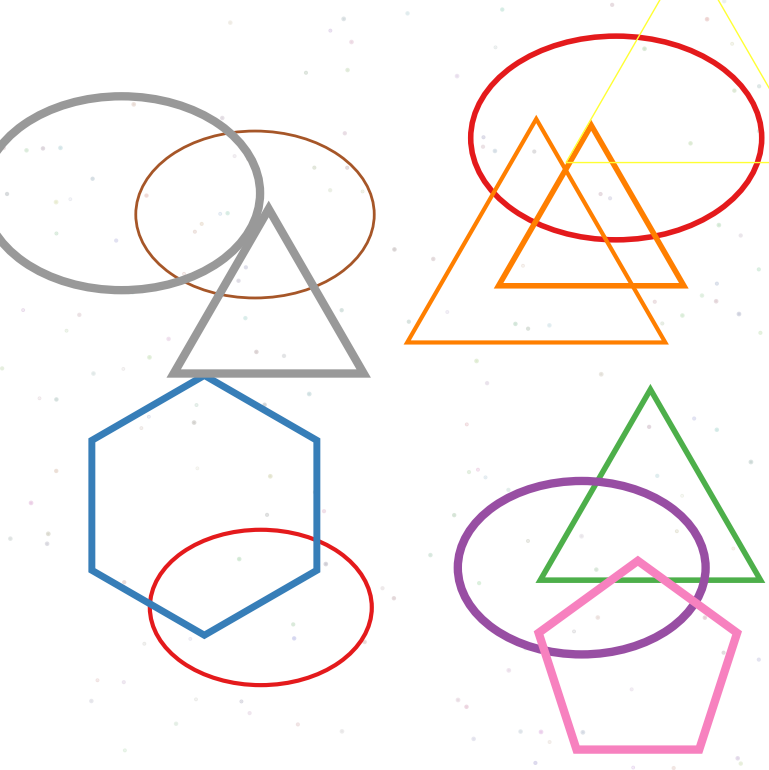[{"shape": "oval", "thickness": 2, "radius": 0.94, "center": [0.8, 0.821]}, {"shape": "oval", "thickness": 1.5, "radius": 0.72, "center": [0.339, 0.211]}, {"shape": "hexagon", "thickness": 2.5, "radius": 0.84, "center": [0.265, 0.344]}, {"shape": "triangle", "thickness": 2, "radius": 0.83, "center": [0.845, 0.329]}, {"shape": "oval", "thickness": 3, "radius": 0.8, "center": [0.755, 0.263]}, {"shape": "triangle", "thickness": 2, "radius": 0.69, "center": [0.768, 0.698]}, {"shape": "triangle", "thickness": 1.5, "radius": 0.97, "center": [0.696, 0.652]}, {"shape": "triangle", "thickness": 0.5, "radius": 0.92, "center": [0.895, 0.881]}, {"shape": "oval", "thickness": 1, "radius": 0.77, "center": [0.331, 0.721]}, {"shape": "pentagon", "thickness": 3, "radius": 0.68, "center": [0.828, 0.136]}, {"shape": "oval", "thickness": 3, "radius": 0.9, "center": [0.158, 0.749]}, {"shape": "triangle", "thickness": 3, "radius": 0.71, "center": [0.349, 0.586]}]